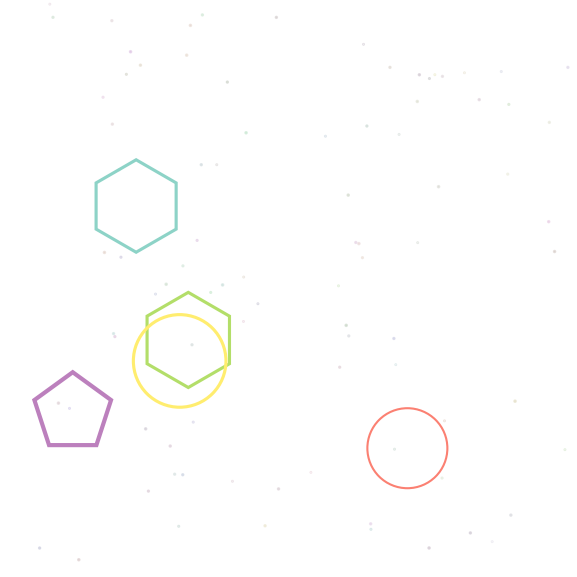[{"shape": "hexagon", "thickness": 1.5, "radius": 0.4, "center": [0.236, 0.642]}, {"shape": "circle", "thickness": 1, "radius": 0.35, "center": [0.705, 0.223]}, {"shape": "hexagon", "thickness": 1.5, "radius": 0.41, "center": [0.326, 0.41]}, {"shape": "pentagon", "thickness": 2, "radius": 0.35, "center": [0.126, 0.285]}, {"shape": "circle", "thickness": 1.5, "radius": 0.4, "center": [0.311, 0.374]}]